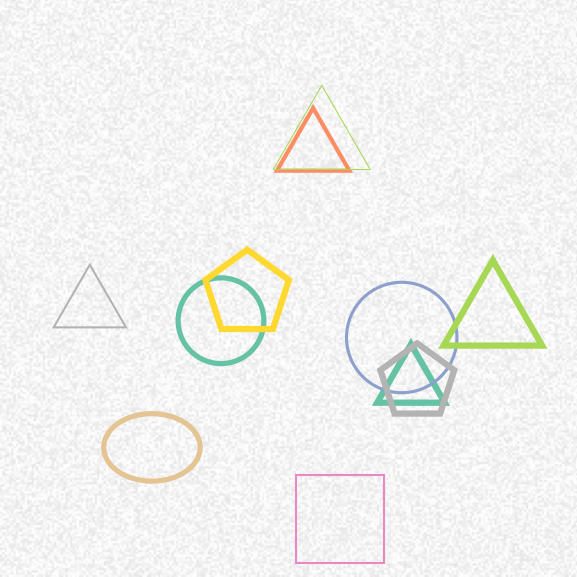[{"shape": "circle", "thickness": 2.5, "radius": 0.37, "center": [0.383, 0.444]}, {"shape": "triangle", "thickness": 3, "radius": 0.34, "center": [0.712, 0.336]}, {"shape": "triangle", "thickness": 2, "radius": 0.36, "center": [0.542, 0.74]}, {"shape": "circle", "thickness": 1.5, "radius": 0.48, "center": [0.696, 0.415]}, {"shape": "square", "thickness": 1, "radius": 0.38, "center": [0.588, 0.101]}, {"shape": "triangle", "thickness": 0.5, "radius": 0.49, "center": [0.557, 0.754]}, {"shape": "triangle", "thickness": 3, "radius": 0.49, "center": [0.853, 0.45]}, {"shape": "pentagon", "thickness": 3, "radius": 0.38, "center": [0.428, 0.491]}, {"shape": "oval", "thickness": 2.5, "radius": 0.42, "center": [0.263, 0.224]}, {"shape": "pentagon", "thickness": 3, "radius": 0.34, "center": [0.723, 0.337]}, {"shape": "triangle", "thickness": 1, "radius": 0.36, "center": [0.156, 0.468]}]